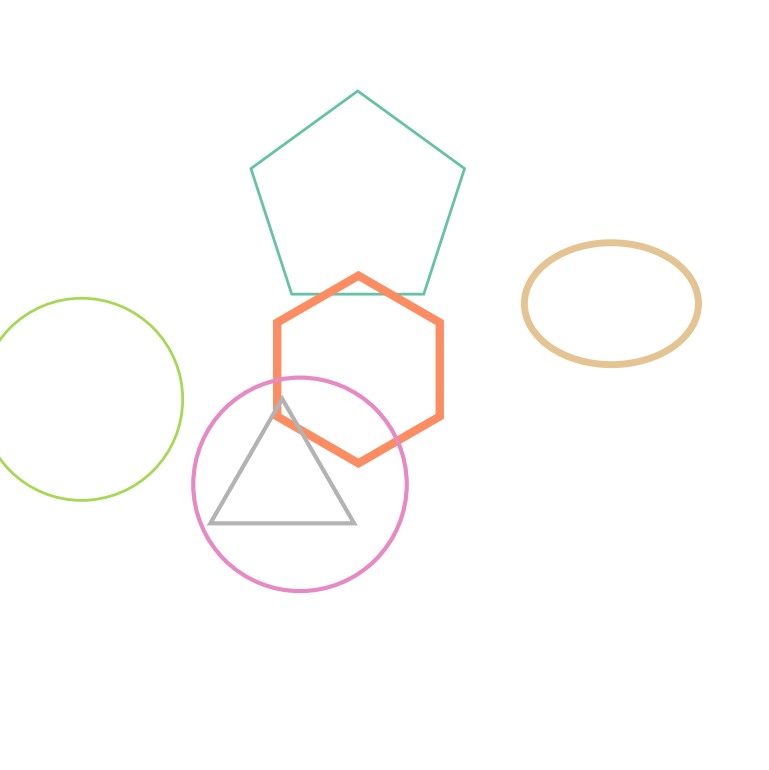[{"shape": "pentagon", "thickness": 1, "radius": 0.73, "center": [0.465, 0.736]}, {"shape": "hexagon", "thickness": 3, "radius": 0.61, "center": [0.466, 0.52]}, {"shape": "circle", "thickness": 1.5, "radius": 0.69, "center": [0.39, 0.371]}, {"shape": "circle", "thickness": 1, "radius": 0.66, "center": [0.106, 0.481]}, {"shape": "oval", "thickness": 2.5, "radius": 0.57, "center": [0.794, 0.606]}, {"shape": "triangle", "thickness": 1.5, "radius": 0.54, "center": [0.367, 0.374]}]